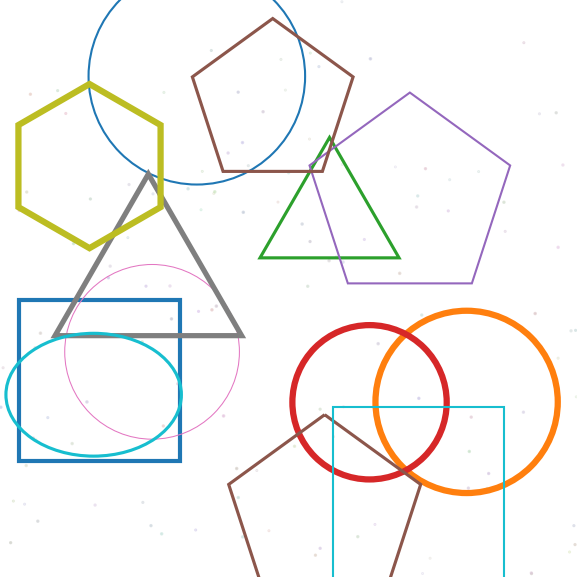[{"shape": "circle", "thickness": 1, "radius": 0.94, "center": [0.341, 0.867]}, {"shape": "square", "thickness": 2, "radius": 0.7, "center": [0.172, 0.341]}, {"shape": "circle", "thickness": 3, "radius": 0.79, "center": [0.808, 0.303]}, {"shape": "triangle", "thickness": 1.5, "radius": 0.69, "center": [0.571, 0.622]}, {"shape": "circle", "thickness": 3, "radius": 0.67, "center": [0.64, 0.303]}, {"shape": "pentagon", "thickness": 1, "radius": 0.91, "center": [0.71, 0.656]}, {"shape": "pentagon", "thickness": 1.5, "radius": 0.73, "center": [0.472, 0.821]}, {"shape": "pentagon", "thickness": 1.5, "radius": 0.87, "center": [0.562, 0.106]}, {"shape": "circle", "thickness": 0.5, "radius": 0.76, "center": [0.263, 0.39]}, {"shape": "triangle", "thickness": 2.5, "radius": 0.93, "center": [0.257, 0.511]}, {"shape": "hexagon", "thickness": 3, "radius": 0.71, "center": [0.155, 0.712]}, {"shape": "square", "thickness": 1, "radius": 0.74, "center": [0.724, 0.146]}, {"shape": "oval", "thickness": 1.5, "radius": 0.76, "center": [0.162, 0.316]}]